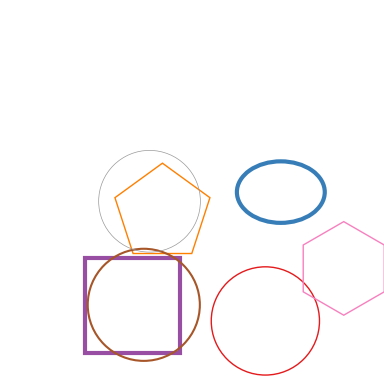[{"shape": "circle", "thickness": 1, "radius": 0.7, "center": [0.689, 0.166]}, {"shape": "oval", "thickness": 3, "radius": 0.57, "center": [0.729, 0.501]}, {"shape": "square", "thickness": 3, "radius": 0.61, "center": [0.344, 0.206]}, {"shape": "pentagon", "thickness": 1, "radius": 0.65, "center": [0.422, 0.446]}, {"shape": "circle", "thickness": 1.5, "radius": 0.73, "center": [0.373, 0.208]}, {"shape": "hexagon", "thickness": 1, "radius": 0.61, "center": [0.893, 0.303]}, {"shape": "circle", "thickness": 0.5, "radius": 0.66, "center": [0.388, 0.477]}]